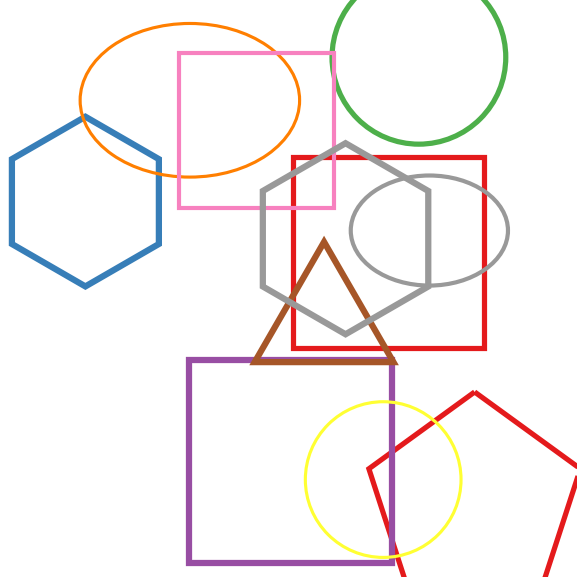[{"shape": "square", "thickness": 2.5, "radius": 0.83, "center": [0.673, 0.563]}, {"shape": "pentagon", "thickness": 2.5, "radius": 0.96, "center": [0.822, 0.128]}, {"shape": "hexagon", "thickness": 3, "radius": 0.73, "center": [0.148, 0.65]}, {"shape": "circle", "thickness": 2.5, "radius": 0.75, "center": [0.725, 0.9]}, {"shape": "square", "thickness": 3, "radius": 0.88, "center": [0.503, 0.2]}, {"shape": "oval", "thickness": 1.5, "radius": 0.95, "center": [0.329, 0.825]}, {"shape": "circle", "thickness": 1.5, "radius": 0.67, "center": [0.664, 0.169]}, {"shape": "triangle", "thickness": 3, "radius": 0.69, "center": [0.561, 0.441]}, {"shape": "square", "thickness": 2, "radius": 0.67, "center": [0.444, 0.773]}, {"shape": "hexagon", "thickness": 3, "radius": 0.83, "center": [0.598, 0.586]}, {"shape": "oval", "thickness": 2, "radius": 0.68, "center": [0.743, 0.6]}]